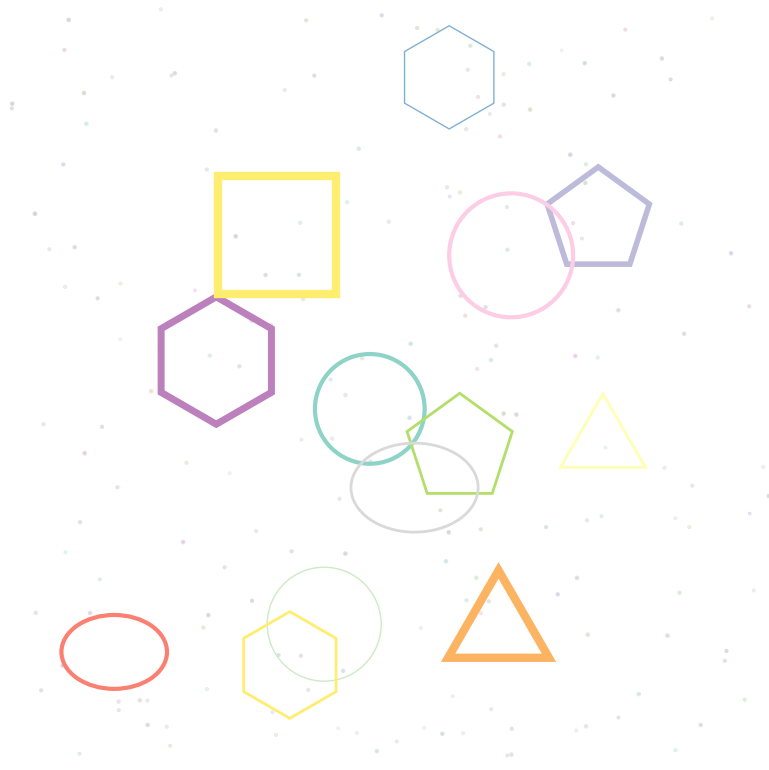[{"shape": "circle", "thickness": 1.5, "radius": 0.36, "center": [0.48, 0.469]}, {"shape": "triangle", "thickness": 1, "radius": 0.32, "center": [0.783, 0.425]}, {"shape": "pentagon", "thickness": 2, "radius": 0.35, "center": [0.777, 0.713]}, {"shape": "oval", "thickness": 1.5, "radius": 0.34, "center": [0.148, 0.153]}, {"shape": "hexagon", "thickness": 0.5, "radius": 0.33, "center": [0.583, 0.9]}, {"shape": "triangle", "thickness": 3, "radius": 0.38, "center": [0.647, 0.184]}, {"shape": "pentagon", "thickness": 1, "radius": 0.36, "center": [0.597, 0.417]}, {"shape": "circle", "thickness": 1.5, "radius": 0.4, "center": [0.664, 0.668]}, {"shape": "oval", "thickness": 1, "radius": 0.41, "center": [0.538, 0.367]}, {"shape": "hexagon", "thickness": 2.5, "radius": 0.41, "center": [0.281, 0.532]}, {"shape": "circle", "thickness": 0.5, "radius": 0.37, "center": [0.421, 0.189]}, {"shape": "hexagon", "thickness": 1, "radius": 0.35, "center": [0.376, 0.136]}, {"shape": "square", "thickness": 3, "radius": 0.38, "center": [0.36, 0.695]}]